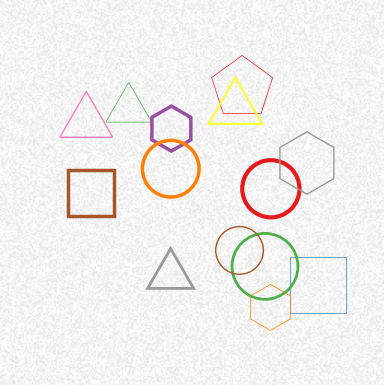[{"shape": "circle", "thickness": 3, "radius": 0.37, "center": [0.704, 0.51]}, {"shape": "pentagon", "thickness": 0.5, "radius": 0.42, "center": [0.629, 0.773]}, {"shape": "square", "thickness": 0.5, "radius": 0.36, "center": [0.827, 0.26]}, {"shape": "circle", "thickness": 2, "radius": 0.43, "center": [0.688, 0.308]}, {"shape": "triangle", "thickness": 0.5, "radius": 0.34, "center": [0.334, 0.717]}, {"shape": "hexagon", "thickness": 2.5, "radius": 0.29, "center": [0.445, 0.666]}, {"shape": "circle", "thickness": 2.5, "radius": 0.37, "center": [0.443, 0.562]}, {"shape": "hexagon", "thickness": 0.5, "radius": 0.3, "center": [0.703, 0.202]}, {"shape": "triangle", "thickness": 1.5, "radius": 0.4, "center": [0.611, 0.718]}, {"shape": "square", "thickness": 2.5, "radius": 0.3, "center": [0.236, 0.498]}, {"shape": "circle", "thickness": 1, "radius": 0.31, "center": [0.622, 0.35]}, {"shape": "triangle", "thickness": 1, "radius": 0.4, "center": [0.224, 0.683]}, {"shape": "triangle", "thickness": 2, "radius": 0.34, "center": [0.443, 0.285]}, {"shape": "hexagon", "thickness": 1, "radius": 0.4, "center": [0.797, 0.577]}]